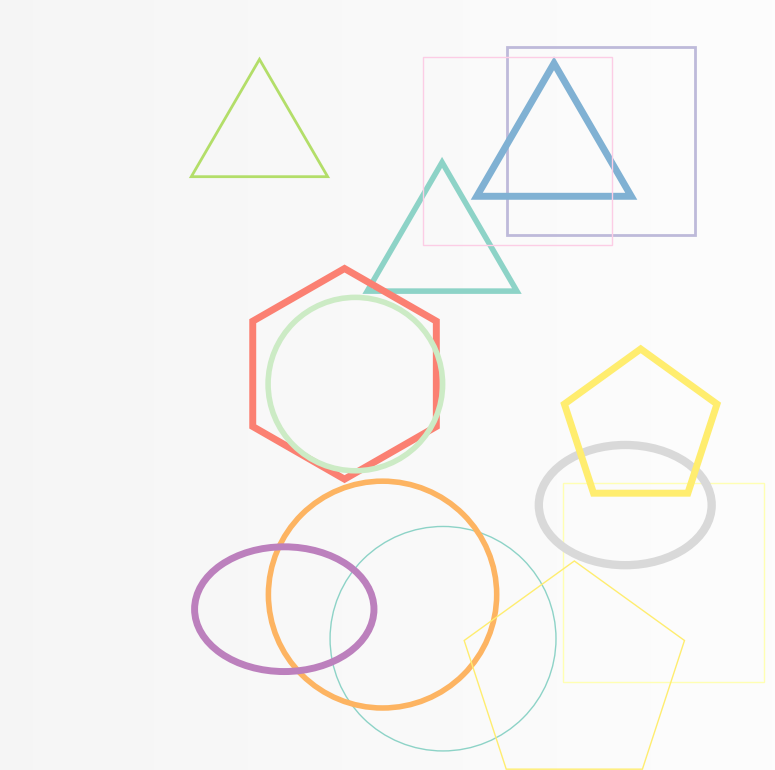[{"shape": "circle", "thickness": 0.5, "radius": 0.73, "center": [0.572, 0.171]}, {"shape": "triangle", "thickness": 2, "radius": 0.56, "center": [0.57, 0.678]}, {"shape": "square", "thickness": 0.5, "radius": 0.65, "center": [0.856, 0.244]}, {"shape": "square", "thickness": 1, "radius": 0.61, "center": [0.775, 0.817]}, {"shape": "hexagon", "thickness": 2.5, "radius": 0.68, "center": [0.445, 0.514]}, {"shape": "triangle", "thickness": 2.5, "radius": 0.58, "center": [0.715, 0.803]}, {"shape": "circle", "thickness": 2, "radius": 0.74, "center": [0.494, 0.228]}, {"shape": "triangle", "thickness": 1, "radius": 0.51, "center": [0.335, 0.821]}, {"shape": "square", "thickness": 0.5, "radius": 0.61, "center": [0.668, 0.804]}, {"shape": "oval", "thickness": 3, "radius": 0.56, "center": [0.807, 0.344]}, {"shape": "oval", "thickness": 2.5, "radius": 0.58, "center": [0.367, 0.209]}, {"shape": "circle", "thickness": 2, "radius": 0.56, "center": [0.459, 0.501]}, {"shape": "pentagon", "thickness": 0.5, "radius": 0.75, "center": [0.741, 0.122]}, {"shape": "pentagon", "thickness": 2.5, "radius": 0.52, "center": [0.827, 0.443]}]